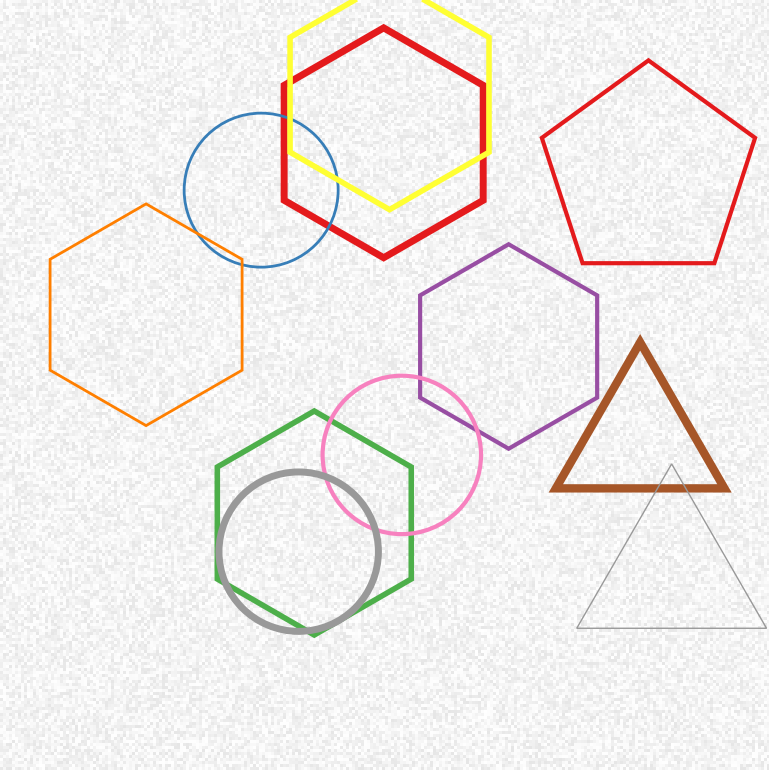[{"shape": "hexagon", "thickness": 2.5, "radius": 0.75, "center": [0.498, 0.815]}, {"shape": "pentagon", "thickness": 1.5, "radius": 0.73, "center": [0.842, 0.776]}, {"shape": "circle", "thickness": 1, "radius": 0.5, "center": [0.339, 0.753]}, {"shape": "hexagon", "thickness": 2, "radius": 0.73, "center": [0.408, 0.321]}, {"shape": "hexagon", "thickness": 1.5, "radius": 0.66, "center": [0.661, 0.55]}, {"shape": "hexagon", "thickness": 1, "radius": 0.72, "center": [0.19, 0.591]}, {"shape": "hexagon", "thickness": 2, "radius": 0.75, "center": [0.506, 0.877]}, {"shape": "triangle", "thickness": 3, "radius": 0.63, "center": [0.831, 0.429]}, {"shape": "circle", "thickness": 1.5, "radius": 0.51, "center": [0.522, 0.409]}, {"shape": "triangle", "thickness": 0.5, "radius": 0.71, "center": [0.872, 0.255]}, {"shape": "circle", "thickness": 2.5, "radius": 0.52, "center": [0.388, 0.284]}]